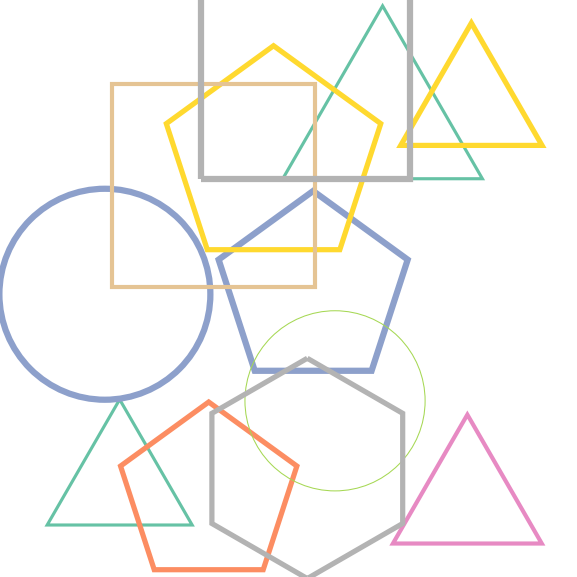[{"shape": "triangle", "thickness": 1.5, "radius": 1.0, "center": [0.662, 0.789]}, {"shape": "triangle", "thickness": 1.5, "radius": 0.72, "center": [0.207, 0.163]}, {"shape": "pentagon", "thickness": 2.5, "radius": 0.8, "center": [0.361, 0.142]}, {"shape": "circle", "thickness": 3, "radius": 0.91, "center": [0.182, 0.49]}, {"shape": "pentagon", "thickness": 3, "radius": 0.86, "center": [0.542, 0.496]}, {"shape": "triangle", "thickness": 2, "radius": 0.74, "center": [0.809, 0.132]}, {"shape": "circle", "thickness": 0.5, "radius": 0.78, "center": [0.58, 0.305]}, {"shape": "triangle", "thickness": 2.5, "radius": 0.71, "center": [0.816, 0.818]}, {"shape": "pentagon", "thickness": 2.5, "radius": 0.98, "center": [0.474, 0.725]}, {"shape": "square", "thickness": 2, "radius": 0.88, "center": [0.37, 0.678]}, {"shape": "square", "thickness": 3, "radius": 0.9, "center": [0.529, 0.87]}, {"shape": "hexagon", "thickness": 2.5, "radius": 0.95, "center": [0.532, 0.188]}]